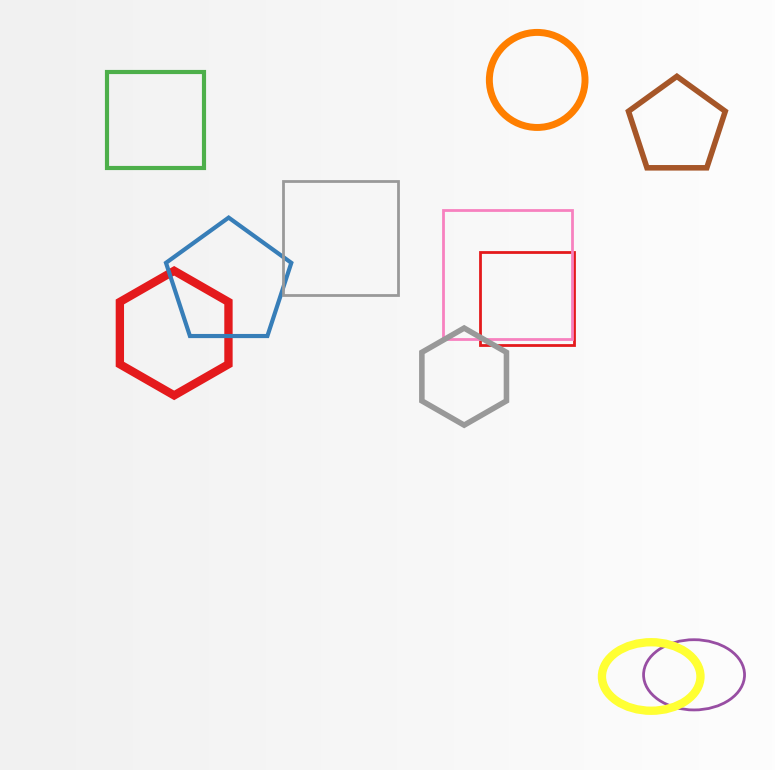[{"shape": "hexagon", "thickness": 3, "radius": 0.4, "center": [0.225, 0.567]}, {"shape": "square", "thickness": 1, "radius": 0.3, "center": [0.68, 0.612]}, {"shape": "pentagon", "thickness": 1.5, "radius": 0.43, "center": [0.295, 0.632]}, {"shape": "square", "thickness": 1.5, "radius": 0.31, "center": [0.201, 0.844]}, {"shape": "oval", "thickness": 1, "radius": 0.33, "center": [0.896, 0.124]}, {"shape": "circle", "thickness": 2.5, "radius": 0.31, "center": [0.693, 0.896]}, {"shape": "oval", "thickness": 3, "radius": 0.32, "center": [0.84, 0.121]}, {"shape": "pentagon", "thickness": 2, "radius": 0.33, "center": [0.873, 0.835]}, {"shape": "square", "thickness": 1, "radius": 0.42, "center": [0.655, 0.644]}, {"shape": "square", "thickness": 1, "radius": 0.37, "center": [0.44, 0.691]}, {"shape": "hexagon", "thickness": 2, "radius": 0.32, "center": [0.599, 0.511]}]